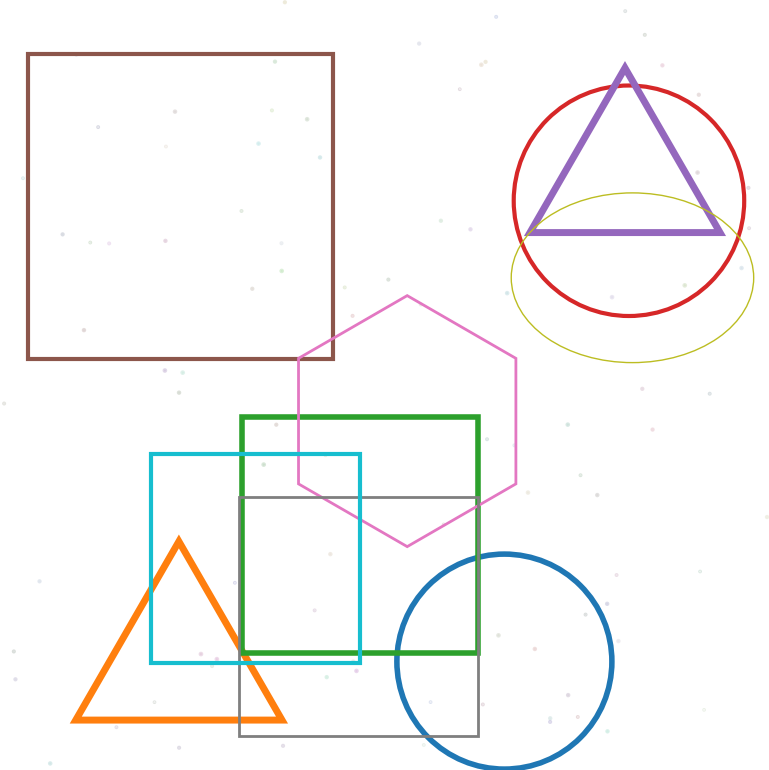[{"shape": "circle", "thickness": 2, "radius": 0.7, "center": [0.655, 0.141]}, {"shape": "triangle", "thickness": 2.5, "radius": 0.77, "center": [0.232, 0.142]}, {"shape": "square", "thickness": 2, "radius": 0.77, "center": [0.468, 0.306]}, {"shape": "circle", "thickness": 1.5, "radius": 0.75, "center": [0.817, 0.739]}, {"shape": "triangle", "thickness": 2.5, "radius": 0.71, "center": [0.812, 0.769]}, {"shape": "square", "thickness": 1.5, "radius": 0.99, "center": [0.235, 0.731]}, {"shape": "hexagon", "thickness": 1, "radius": 0.81, "center": [0.529, 0.453]}, {"shape": "square", "thickness": 1, "radius": 0.78, "center": [0.466, 0.199]}, {"shape": "oval", "thickness": 0.5, "radius": 0.79, "center": [0.821, 0.639]}, {"shape": "square", "thickness": 1.5, "radius": 0.68, "center": [0.332, 0.275]}]